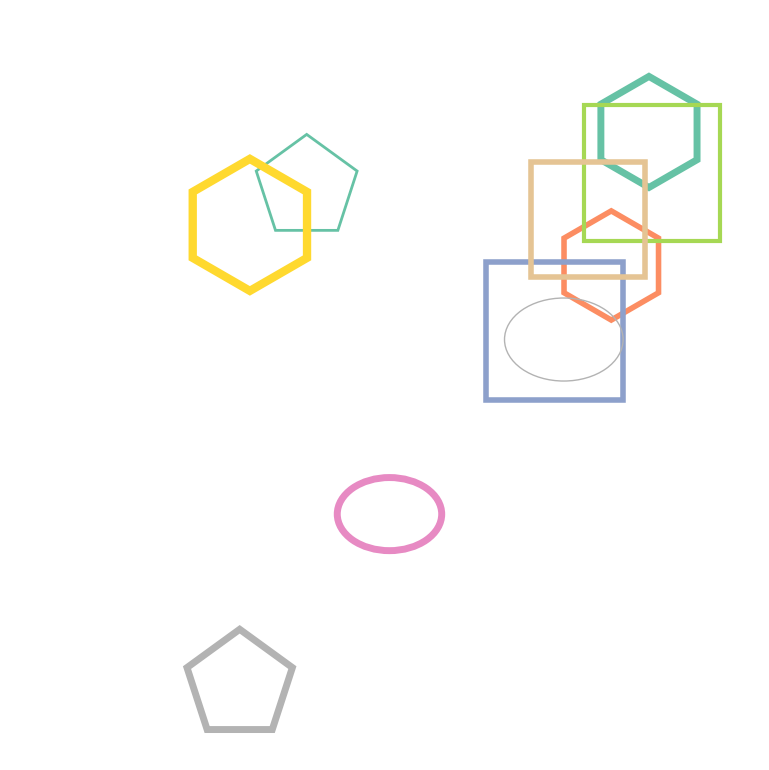[{"shape": "pentagon", "thickness": 1, "radius": 0.34, "center": [0.398, 0.757]}, {"shape": "hexagon", "thickness": 2.5, "radius": 0.36, "center": [0.843, 0.829]}, {"shape": "hexagon", "thickness": 2, "radius": 0.35, "center": [0.794, 0.655]}, {"shape": "square", "thickness": 2, "radius": 0.45, "center": [0.72, 0.57]}, {"shape": "oval", "thickness": 2.5, "radius": 0.34, "center": [0.506, 0.332]}, {"shape": "square", "thickness": 1.5, "radius": 0.44, "center": [0.847, 0.775]}, {"shape": "hexagon", "thickness": 3, "radius": 0.43, "center": [0.325, 0.708]}, {"shape": "square", "thickness": 2, "radius": 0.37, "center": [0.764, 0.715]}, {"shape": "pentagon", "thickness": 2.5, "radius": 0.36, "center": [0.311, 0.111]}, {"shape": "oval", "thickness": 0.5, "radius": 0.39, "center": [0.732, 0.559]}]